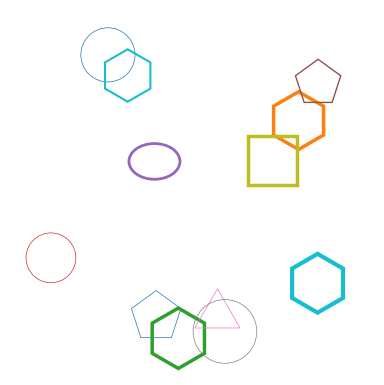[{"shape": "pentagon", "thickness": 0.5, "radius": 0.34, "center": [0.406, 0.178]}, {"shape": "circle", "thickness": 0.5, "radius": 0.35, "center": [0.28, 0.857]}, {"shape": "hexagon", "thickness": 2.5, "radius": 0.37, "center": [0.776, 0.687]}, {"shape": "hexagon", "thickness": 2.5, "radius": 0.39, "center": [0.463, 0.121]}, {"shape": "circle", "thickness": 0.5, "radius": 0.32, "center": [0.132, 0.33]}, {"shape": "oval", "thickness": 2, "radius": 0.33, "center": [0.401, 0.581]}, {"shape": "pentagon", "thickness": 1, "radius": 0.31, "center": [0.826, 0.784]}, {"shape": "triangle", "thickness": 0.5, "radius": 0.34, "center": [0.565, 0.182]}, {"shape": "circle", "thickness": 0.5, "radius": 0.41, "center": [0.584, 0.139]}, {"shape": "square", "thickness": 2.5, "radius": 0.32, "center": [0.708, 0.582]}, {"shape": "hexagon", "thickness": 1.5, "radius": 0.34, "center": [0.332, 0.804]}, {"shape": "hexagon", "thickness": 3, "radius": 0.38, "center": [0.825, 0.264]}]